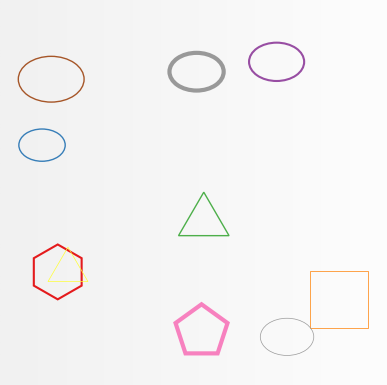[{"shape": "hexagon", "thickness": 1.5, "radius": 0.36, "center": [0.149, 0.294]}, {"shape": "oval", "thickness": 1, "radius": 0.3, "center": [0.108, 0.623]}, {"shape": "triangle", "thickness": 1, "radius": 0.38, "center": [0.526, 0.426]}, {"shape": "oval", "thickness": 1.5, "radius": 0.36, "center": [0.714, 0.839]}, {"shape": "square", "thickness": 0.5, "radius": 0.37, "center": [0.875, 0.222]}, {"shape": "triangle", "thickness": 0.5, "radius": 0.3, "center": [0.175, 0.298]}, {"shape": "oval", "thickness": 1, "radius": 0.42, "center": [0.132, 0.794]}, {"shape": "pentagon", "thickness": 3, "radius": 0.35, "center": [0.52, 0.139]}, {"shape": "oval", "thickness": 0.5, "radius": 0.35, "center": [0.741, 0.125]}, {"shape": "oval", "thickness": 3, "radius": 0.35, "center": [0.507, 0.814]}]